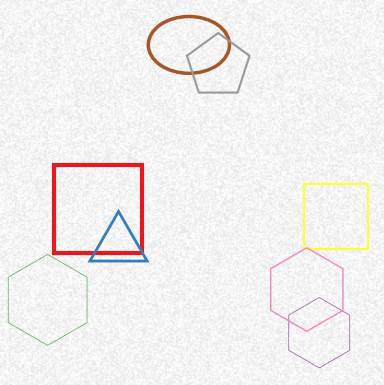[{"shape": "square", "thickness": 3, "radius": 0.57, "center": [0.255, 0.457]}, {"shape": "triangle", "thickness": 2, "radius": 0.43, "center": [0.308, 0.365]}, {"shape": "hexagon", "thickness": 0.5, "radius": 0.59, "center": [0.124, 0.221]}, {"shape": "hexagon", "thickness": 0.5, "radius": 0.46, "center": [0.829, 0.136]}, {"shape": "square", "thickness": 1.5, "radius": 0.42, "center": [0.872, 0.437]}, {"shape": "oval", "thickness": 2.5, "radius": 0.53, "center": [0.491, 0.883]}, {"shape": "hexagon", "thickness": 1, "radius": 0.54, "center": [0.797, 0.248]}, {"shape": "pentagon", "thickness": 1.5, "radius": 0.43, "center": [0.567, 0.829]}]